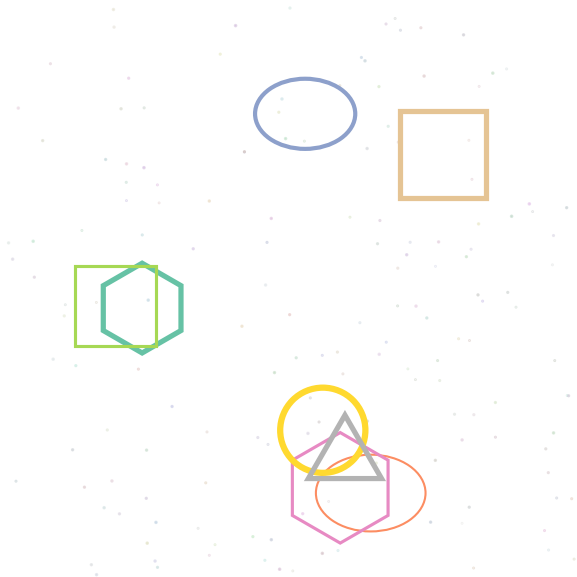[{"shape": "hexagon", "thickness": 2.5, "radius": 0.39, "center": [0.246, 0.466]}, {"shape": "oval", "thickness": 1, "radius": 0.47, "center": [0.642, 0.145]}, {"shape": "oval", "thickness": 2, "radius": 0.43, "center": [0.528, 0.802]}, {"shape": "hexagon", "thickness": 1.5, "radius": 0.48, "center": [0.589, 0.154]}, {"shape": "square", "thickness": 1.5, "radius": 0.35, "center": [0.2, 0.469]}, {"shape": "circle", "thickness": 3, "radius": 0.37, "center": [0.559, 0.254]}, {"shape": "square", "thickness": 2.5, "radius": 0.37, "center": [0.767, 0.732]}, {"shape": "triangle", "thickness": 2.5, "radius": 0.37, "center": [0.597, 0.207]}]